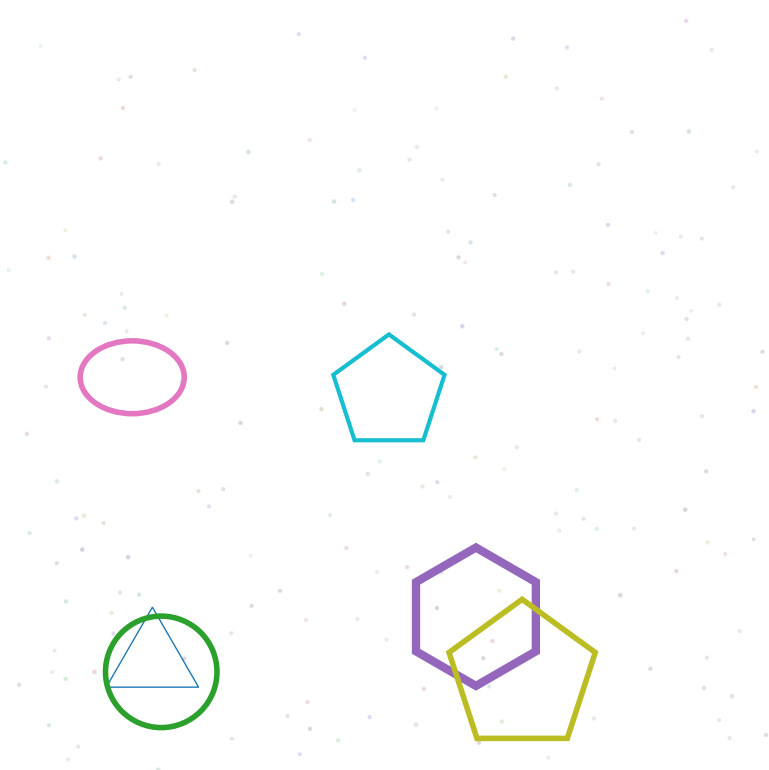[{"shape": "triangle", "thickness": 0.5, "radius": 0.35, "center": [0.198, 0.142]}, {"shape": "circle", "thickness": 2, "radius": 0.36, "center": [0.209, 0.127]}, {"shape": "hexagon", "thickness": 3, "radius": 0.45, "center": [0.618, 0.199]}, {"shape": "oval", "thickness": 2, "radius": 0.34, "center": [0.172, 0.51]}, {"shape": "pentagon", "thickness": 2, "radius": 0.5, "center": [0.678, 0.122]}, {"shape": "pentagon", "thickness": 1.5, "radius": 0.38, "center": [0.505, 0.49]}]